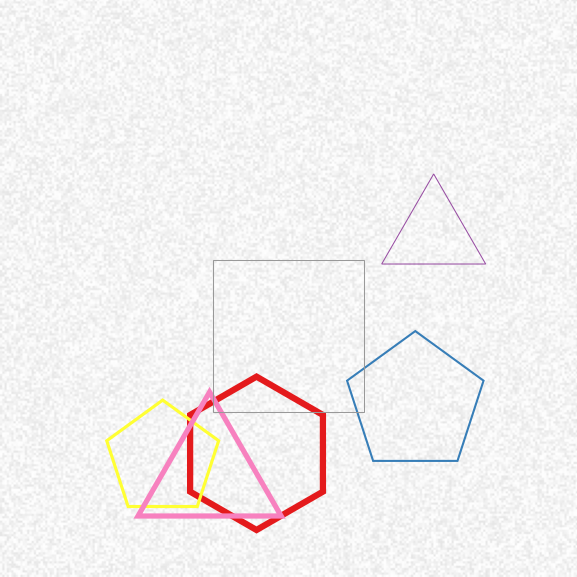[{"shape": "hexagon", "thickness": 3, "radius": 0.66, "center": [0.444, 0.214]}, {"shape": "pentagon", "thickness": 1, "radius": 0.62, "center": [0.719, 0.302]}, {"shape": "triangle", "thickness": 0.5, "radius": 0.52, "center": [0.751, 0.594]}, {"shape": "pentagon", "thickness": 1.5, "radius": 0.51, "center": [0.282, 0.204]}, {"shape": "triangle", "thickness": 2.5, "radius": 0.72, "center": [0.363, 0.177]}, {"shape": "square", "thickness": 0.5, "radius": 0.66, "center": [0.5, 0.417]}]